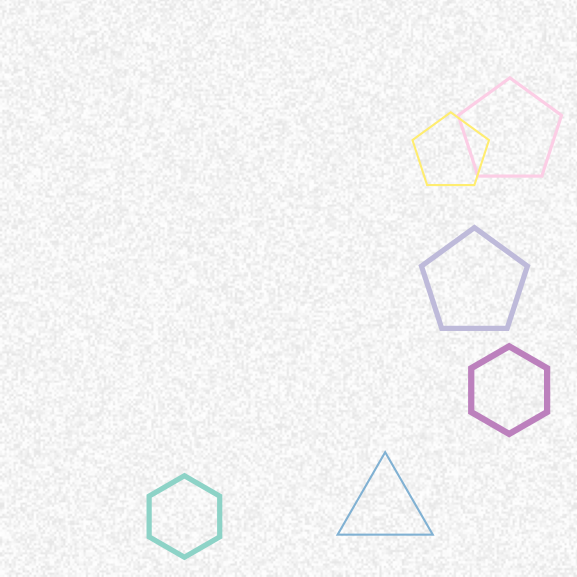[{"shape": "hexagon", "thickness": 2.5, "radius": 0.35, "center": [0.319, 0.105]}, {"shape": "pentagon", "thickness": 2.5, "radius": 0.48, "center": [0.822, 0.509]}, {"shape": "triangle", "thickness": 1, "radius": 0.48, "center": [0.667, 0.121]}, {"shape": "pentagon", "thickness": 1.5, "radius": 0.47, "center": [0.883, 0.77]}, {"shape": "hexagon", "thickness": 3, "radius": 0.38, "center": [0.882, 0.324]}, {"shape": "pentagon", "thickness": 1, "radius": 0.35, "center": [0.781, 0.735]}]